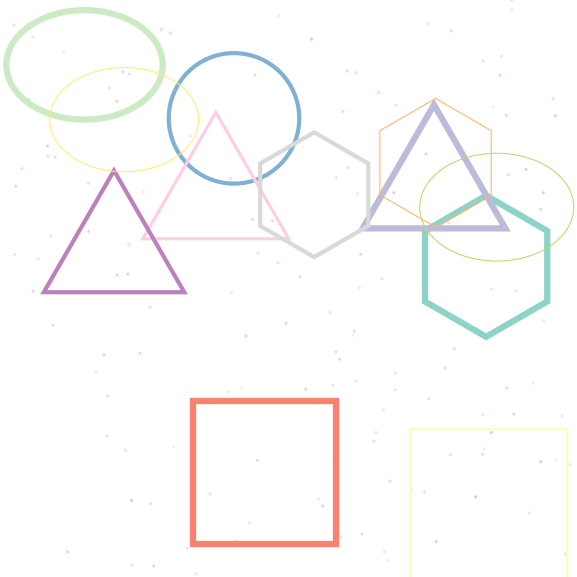[{"shape": "hexagon", "thickness": 3, "radius": 0.61, "center": [0.842, 0.538]}, {"shape": "square", "thickness": 1, "radius": 0.68, "center": [0.846, 0.121]}, {"shape": "triangle", "thickness": 3, "radius": 0.71, "center": [0.752, 0.675]}, {"shape": "square", "thickness": 3, "radius": 0.62, "center": [0.458, 0.181]}, {"shape": "circle", "thickness": 2, "radius": 0.57, "center": [0.405, 0.794]}, {"shape": "hexagon", "thickness": 0.5, "radius": 0.56, "center": [0.754, 0.717]}, {"shape": "oval", "thickness": 0.5, "radius": 0.67, "center": [0.86, 0.64]}, {"shape": "triangle", "thickness": 1.5, "radius": 0.73, "center": [0.374, 0.659]}, {"shape": "hexagon", "thickness": 2, "radius": 0.54, "center": [0.544, 0.662]}, {"shape": "triangle", "thickness": 2, "radius": 0.7, "center": [0.197, 0.563]}, {"shape": "oval", "thickness": 3, "radius": 0.68, "center": [0.146, 0.887]}, {"shape": "oval", "thickness": 0.5, "radius": 0.64, "center": [0.215, 0.792]}]